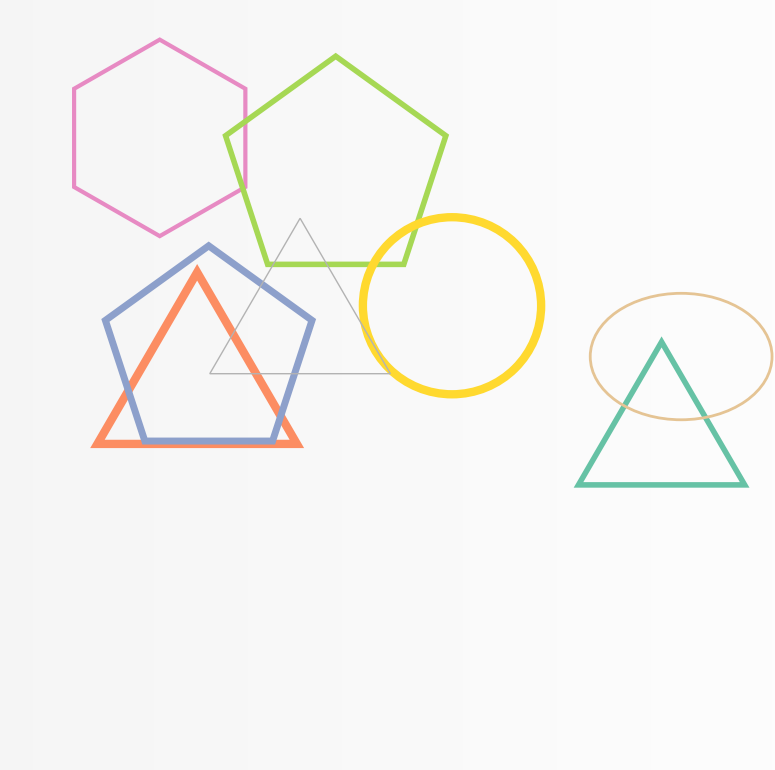[{"shape": "triangle", "thickness": 2, "radius": 0.62, "center": [0.854, 0.432]}, {"shape": "triangle", "thickness": 3, "radius": 0.74, "center": [0.254, 0.498]}, {"shape": "pentagon", "thickness": 2.5, "radius": 0.7, "center": [0.269, 0.541]}, {"shape": "hexagon", "thickness": 1.5, "radius": 0.64, "center": [0.206, 0.821]}, {"shape": "pentagon", "thickness": 2, "radius": 0.75, "center": [0.433, 0.778]}, {"shape": "circle", "thickness": 3, "radius": 0.57, "center": [0.583, 0.603]}, {"shape": "oval", "thickness": 1, "radius": 0.59, "center": [0.879, 0.537]}, {"shape": "triangle", "thickness": 0.5, "radius": 0.67, "center": [0.387, 0.582]}]